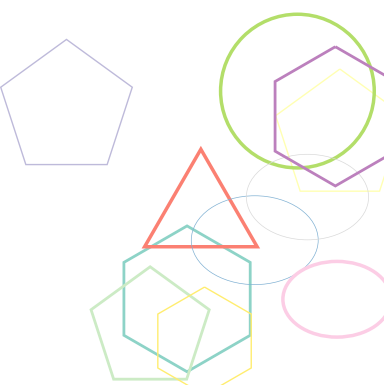[{"shape": "hexagon", "thickness": 2, "radius": 0.95, "center": [0.486, 0.224]}, {"shape": "pentagon", "thickness": 1, "radius": 0.88, "center": [0.883, 0.645]}, {"shape": "pentagon", "thickness": 1, "radius": 0.9, "center": [0.173, 0.718]}, {"shape": "triangle", "thickness": 2.5, "radius": 0.84, "center": [0.522, 0.443]}, {"shape": "oval", "thickness": 0.5, "radius": 0.82, "center": [0.662, 0.376]}, {"shape": "circle", "thickness": 2.5, "radius": 1.0, "center": [0.773, 0.763]}, {"shape": "oval", "thickness": 2.5, "radius": 0.7, "center": [0.875, 0.223]}, {"shape": "oval", "thickness": 0.5, "radius": 0.79, "center": [0.799, 0.488]}, {"shape": "hexagon", "thickness": 2, "radius": 0.9, "center": [0.871, 0.698]}, {"shape": "pentagon", "thickness": 2, "radius": 0.81, "center": [0.39, 0.146]}, {"shape": "hexagon", "thickness": 1, "radius": 0.7, "center": [0.531, 0.114]}]